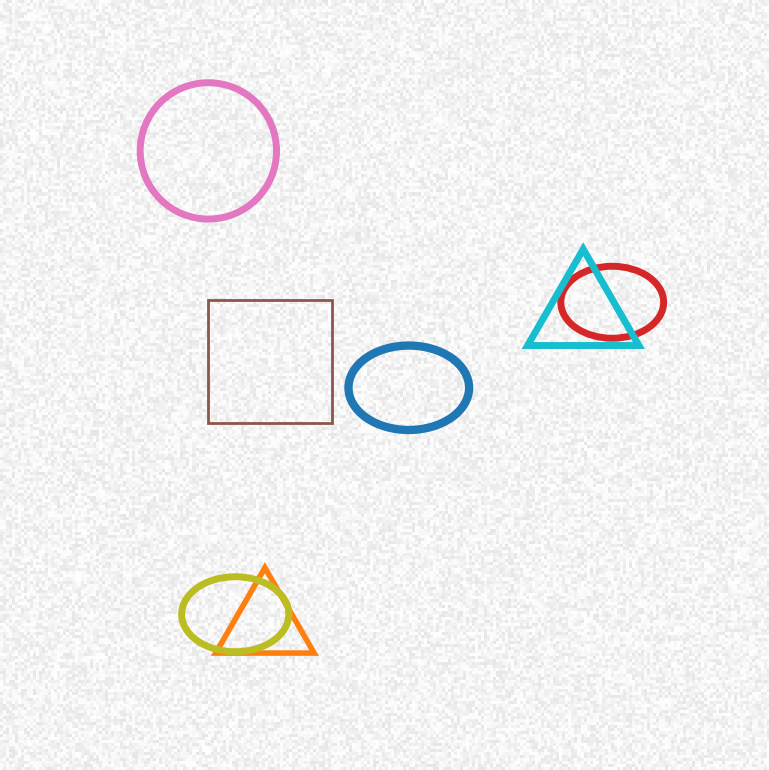[{"shape": "oval", "thickness": 3, "radius": 0.39, "center": [0.531, 0.496]}, {"shape": "triangle", "thickness": 2, "radius": 0.37, "center": [0.344, 0.189]}, {"shape": "oval", "thickness": 2.5, "radius": 0.33, "center": [0.795, 0.607]}, {"shape": "square", "thickness": 1, "radius": 0.4, "center": [0.351, 0.531]}, {"shape": "circle", "thickness": 2.5, "radius": 0.44, "center": [0.271, 0.804]}, {"shape": "oval", "thickness": 2.5, "radius": 0.35, "center": [0.305, 0.202]}, {"shape": "triangle", "thickness": 2.5, "radius": 0.42, "center": [0.757, 0.593]}]